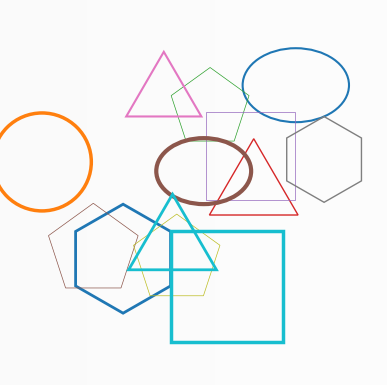[{"shape": "oval", "thickness": 1.5, "radius": 0.69, "center": [0.763, 0.779]}, {"shape": "hexagon", "thickness": 2, "radius": 0.71, "center": [0.318, 0.328]}, {"shape": "circle", "thickness": 2.5, "radius": 0.64, "center": [0.108, 0.579]}, {"shape": "pentagon", "thickness": 0.5, "radius": 0.53, "center": [0.542, 0.719]}, {"shape": "triangle", "thickness": 1, "radius": 0.66, "center": [0.655, 0.508]}, {"shape": "square", "thickness": 0.5, "radius": 0.57, "center": [0.647, 0.595]}, {"shape": "pentagon", "thickness": 0.5, "radius": 0.61, "center": [0.241, 0.35]}, {"shape": "oval", "thickness": 3, "radius": 0.61, "center": [0.526, 0.556]}, {"shape": "triangle", "thickness": 1.5, "radius": 0.56, "center": [0.423, 0.753]}, {"shape": "hexagon", "thickness": 1, "radius": 0.56, "center": [0.836, 0.586]}, {"shape": "pentagon", "thickness": 0.5, "radius": 0.59, "center": [0.456, 0.327]}, {"shape": "triangle", "thickness": 2, "radius": 0.65, "center": [0.445, 0.365]}, {"shape": "square", "thickness": 2.5, "radius": 0.72, "center": [0.586, 0.256]}]